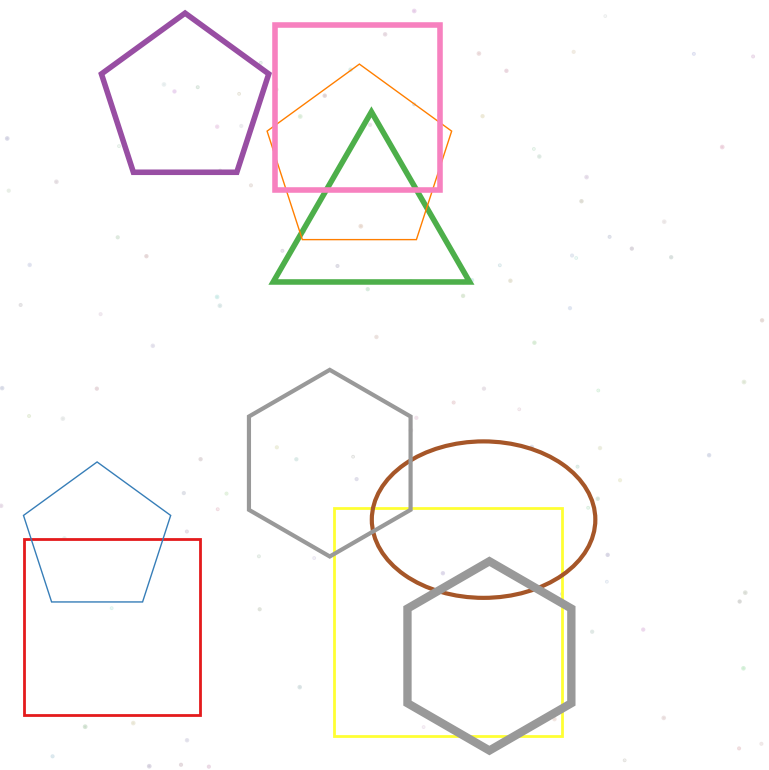[{"shape": "square", "thickness": 1, "radius": 0.57, "center": [0.145, 0.186]}, {"shape": "pentagon", "thickness": 0.5, "radius": 0.5, "center": [0.126, 0.3]}, {"shape": "triangle", "thickness": 2, "radius": 0.74, "center": [0.482, 0.707]}, {"shape": "pentagon", "thickness": 2, "radius": 0.57, "center": [0.24, 0.869]}, {"shape": "pentagon", "thickness": 0.5, "radius": 0.63, "center": [0.467, 0.791]}, {"shape": "square", "thickness": 1, "radius": 0.74, "center": [0.581, 0.193]}, {"shape": "oval", "thickness": 1.5, "radius": 0.73, "center": [0.628, 0.325]}, {"shape": "square", "thickness": 2, "radius": 0.54, "center": [0.464, 0.861]}, {"shape": "hexagon", "thickness": 3, "radius": 0.61, "center": [0.636, 0.148]}, {"shape": "hexagon", "thickness": 1.5, "radius": 0.61, "center": [0.428, 0.398]}]